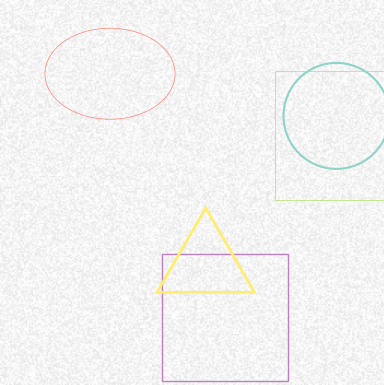[{"shape": "circle", "thickness": 1.5, "radius": 0.69, "center": [0.874, 0.699]}, {"shape": "oval", "thickness": 0.5, "radius": 0.84, "center": [0.286, 0.809]}, {"shape": "square", "thickness": 0.5, "radius": 0.83, "center": [0.882, 0.649]}, {"shape": "square", "thickness": 1, "radius": 0.82, "center": [0.585, 0.175]}, {"shape": "triangle", "thickness": 2, "radius": 0.73, "center": [0.534, 0.314]}]